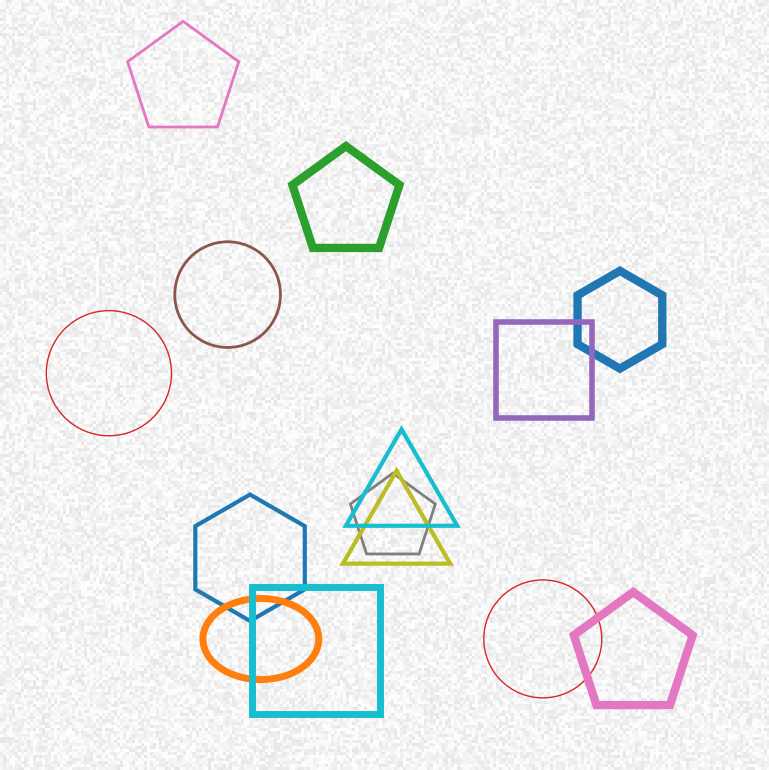[{"shape": "hexagon", "thickness": 3, "radius": 0.32, "center": [0.805, 0.585]}, {"shape": "hexagon", "thickness": 1.5, "radius": 0.41, "center": [0.325, 0.276]}, {"shape": "oval", "thickness": 2.5, "radius": 0.38, "center": [0.339, 0.17]}, {"shape": "pentagon", "thickness": 3, "radius": 0.37, "center": [0.449, 0.737]}, {"shape": "circle", "thickness": 0.5, "radius": 0.41, "center": [0.141, 0.515]}, {"shape": "circle", "thickness": 0.5, "radius": 0.38, "center": [0.705, 0.17]}, {"shape": "square", "thickness": 2, "radius": 0.31, "center": [0.707, 0.52]}, {"shape": "circle", "thickness": 1, "radius": 0.34, "center": [0.296, 0.617]}, {"shape": "pentagon", "thickness": 1, "radius": 0.38, "center": [0.238, 0.896]}, {"shape": "pentagon", "thickness": 3, "radius": 0.41, "center": [0.822, 0.15]}, {"shape": "pentagon", "thickness": 1, "radius": 0.29, "center": [0.51, 0.327]}, {"shape": "triangle", "thickness": 1.5, "radius": 0.4, "center": [0.515, 0.308]}, {"shape": "triangle", "thickness": 1.5, "radius": 0.42, "center": [0.521, 0.359]}, {"shape": "square", "thickness": 2.5, "radius": 0.41, "center": [0.411, 0.155]}]